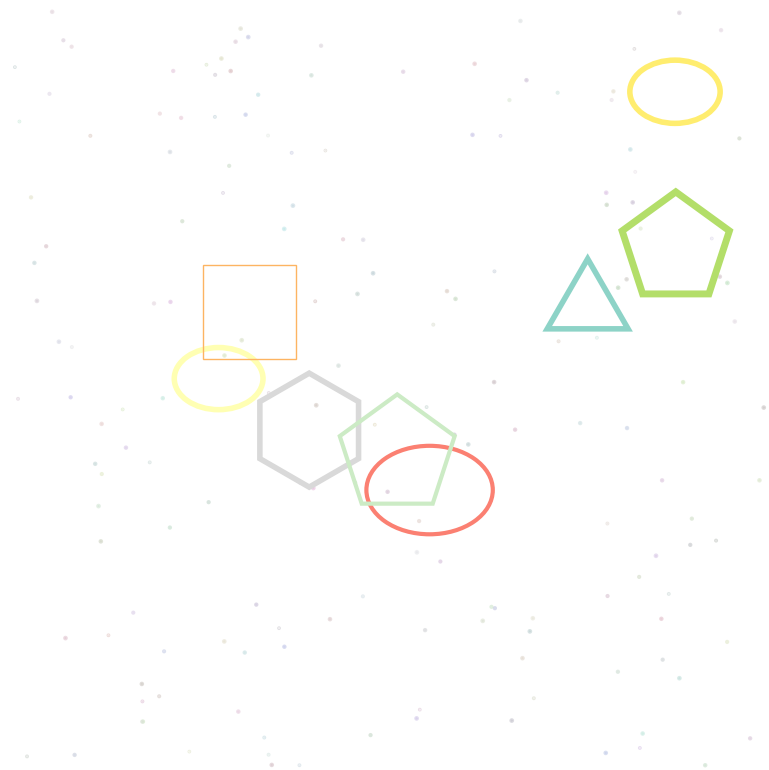[{"shape": "triangle", "thickness": 2, "radius": 0.3, "center": [0.763, 0.603]}, {"shape": "oval", "thickness": 2, "radius": 0.29, "center": [0.284, 0.508]}, {"shape": "oval", "thickness": 1.5, "radius": 0.41, "center": [0.558, 0.364]}, {"shape": "square", "thickness": 0.5, "radius": 0.3, "center": [0.324, 0.595]}, {"shape": "pentagon", "thickness": 2.5, "radius": 0.37, "center": [0.878, 0.678]}, {"shape": "hexagon", "thickness": 2, "radius": 0.37, "center": [0.402, 0.441]}, {"shape": "pentagon", "thickness": 1.5, "radius": 0.39, "center": [0.516, 0.409]}, {"shape": "oval", "thickness": 2, "radius": 0.29, "center": [0.877, 0.881]}]